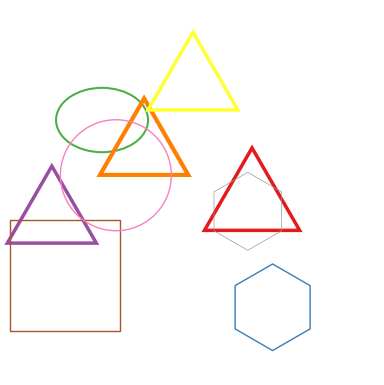[{"shape": "triangle", "thickness": 2.5, "radius": 0.71, "center": [0.655, 0.473]}, {"shape": "hexagon", "thickness": 1, "radius": 0.56, "center": [0.708, 0.202]}, {"shape": "oval", "thickness": 1.5, "radius": 0.6, "center": [0.265, 0.688]}, {"shape": "triangle", "thickness": 2.5, "radius": 0.67, "center": [0.135, 0.435]}, {"shape": "triangle", "thickness": 3, "radius": 0.66, "center": [0.374, 0.612]}, {"shape": "triangle", "thickness": 2.5, "radius": 0.67, "center": [0.501, 0.782]}, {"shape": "square", "thickness": 1, "radius": 0.72, "center": [0.169, 0.285]}, {"shape": "circle", "thickness": 1, "radius": 0.72, "center": [0.301, 0.545]}, {"shape": "hexagon", "thickness": 0.5, "radius": 0.51, "center": [0.644, 0.451]}]